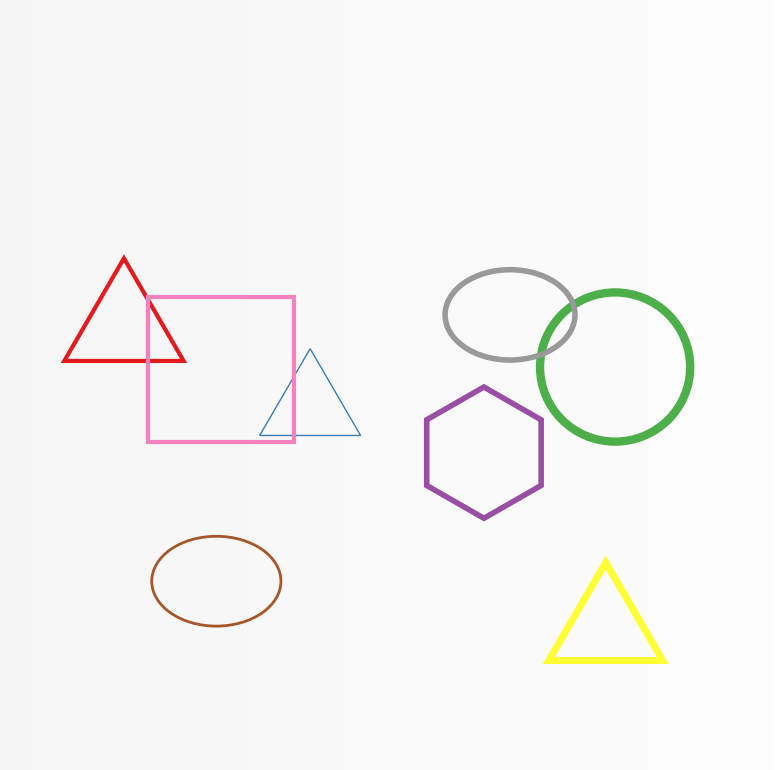[{"shape": "triangle", "thickness": 1.5, "radius": 0.44, "center": [0.16, 0.576]}, {"shape": "triangle", "thickness": 0.5, "radius": 0.38, "center": [0.4, 0.472]}, {"shape": "circle", "thickness": 3, "radius": 0.48, "center": [0.794, 0.523]}, {"shape": "hexagon", "thickness": 2, "radius": 0.43, "center": [0.624, 0.412]}, {"shape": "triangle", "thickness": 2.5, "radius": 0.42, "center": [0.782, 0.185]}, {"shape": "oval", "thickness": 1, "radius": 0.42, "center": [0.279, 0.245]}, {"shape": "square", "thickness": 1.5, "radius": 0.47, "center": [0.286, 0.52]}, {"shape": "oval", "thickness": 2, "radius": 0.42, "center": [0.658, 0.591]}]